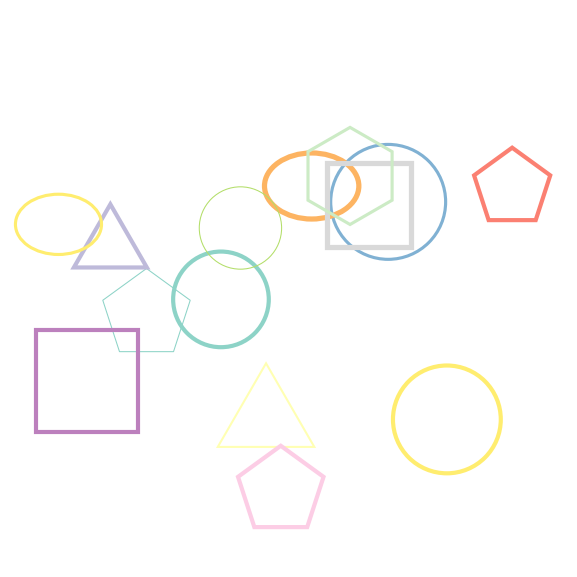[{"shape": "pentagon", "thickness": 0.5, "radius": 0.4, "center": [0.254, 0.455]}, {"shape": "circle", "thickness": 2, "radius": 0.41, "center": [0.383, 0.481]}, {"shape": "triangle", "thickness": 1, "radius": 0.48, "center": [0.461, 0.274]}, {"shape": "triangle", "thickness": 2, "radius": 0.36, "center": [0.191, 0.572]}, {"shape": "pentagon", "thickness": 2, "radius": 0.35, "center": [0.887, 0.674]}, {"shape": "circle", "thickness": 1.5, "radius": 0.5, "center": [0.672, 0.65]}, {"shape": "oval", "thickness": 2.5, "radius": 0.41, "center": [0.54, 0.677]}, {"shape": "circle", "thickness": 0.5, "radius": 0.36, "center": [0.416, 0.604]}, {"shape": "pentagon", "thickness": 2, "radius": 0.39, "center": [0.486, 0.149]}, {"shape": "square", "thickness": 2.5, "radius": 0.36, "center": [0.64, 0.645]}, {"shape": "square", "thickness": 2, "radius": 0.44, "center": [0.151, 0.34]}, {"shape": "hexagon", "thickness": 1.5, "radius": 0.42, "center": [0.606, 0.694]}, {"shape": "oval", "thickness": 1.5, "radius": 0.37, "center": [0.101, 0.611]}, {"shape": "circle", "thickness": 2, "radius": 0.47, "center": [0.774, 0.273]}]